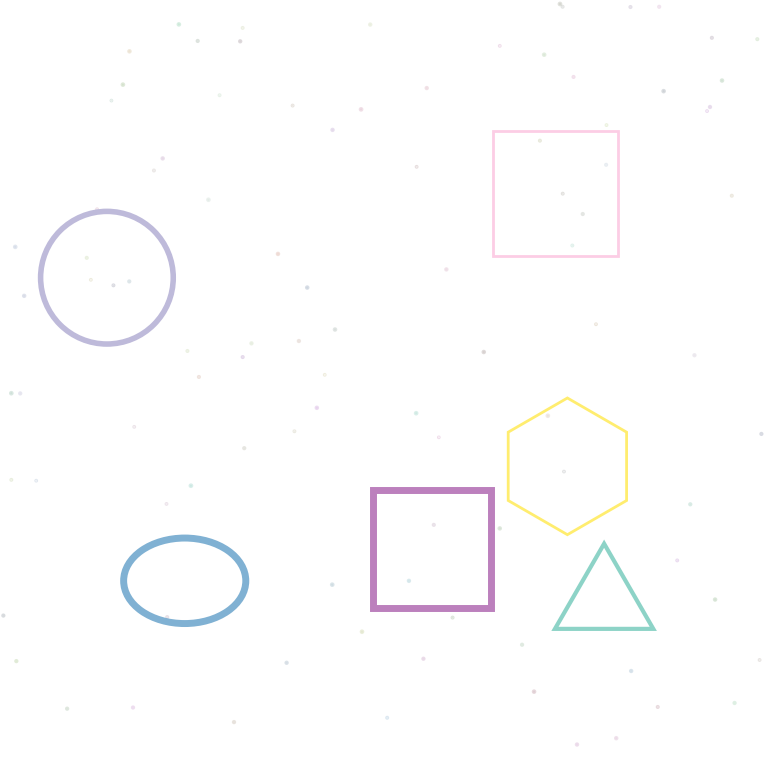[{"shape": "triangle", "thickness": 1.5, "radius": 0.37, "center": [0.785, 0.22]}, {"shape": "circle", "thickness": 2, "radius": 0.43, "center": [0.139, 0.639]}, {"shape": "oval", "thickness": 2.5, "radius": 0.4, "center": [0.24, 0.246]}, {"shape": "square", "thickness": 1, "radius": 0.4, "center": [0.721, 0.748]}, {"shape": "square", "thickness": 2.5, "radius": 0.38, "center": [0.561, 0.287]}, {"shape": "hexagon", "thickness": 1, "radius": 0.44, "center": [0.737, 0.394]}]